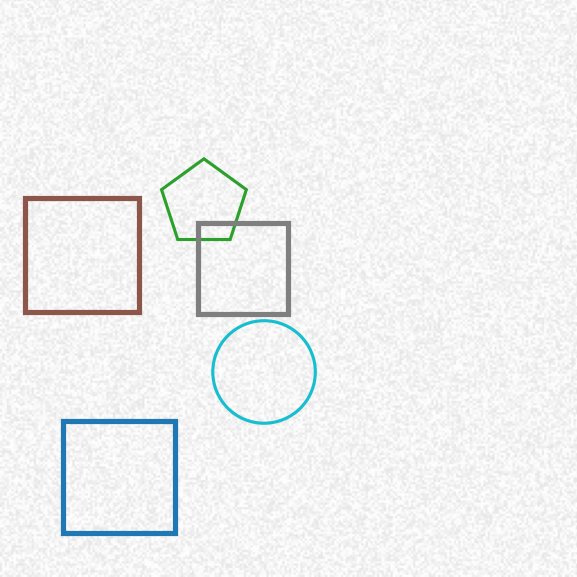[{"shape": "square", "thickness": 2.5, "radius": 0.49, "center": [0.207, 0.173]}, {"shape": "pentagon", "thickness": 1.5, "radius": 0.39, "center": [0.353, 0.647]}, {"shape": "square", "thickness": 2.5, "radius": 0.49, "center": [0.142, 0.558]}, {"shape": "square", "thickness": 2.5, "radius": 0.39, "center": [0.421, 0.534]}, {"shape": "circle", "thickness": 1.5, "radius": 0.44, "center": [0.457, 0.355]}]